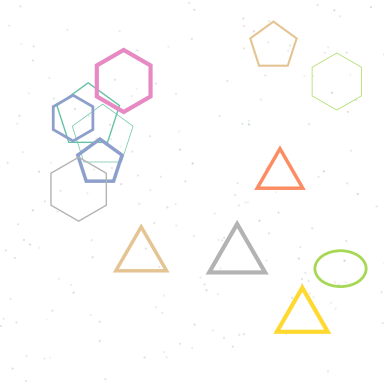[{"shape": "pentagon", "thickness": 1, "radius": 0.43, "center": [0.229, 0.699]}, {"shape": "pentagon", "thickness": 0.5, "radius": 0.42, "center": [0.267, 0.646]}, {"shape": "triangle", "thickness": 2.5, "radius": 0.34, "center": [0.727, 0.545]}, {"shape": "pentagon", "thickness": 2.5, "radius": 0.3, "center": [0.259, 0.578]}, {"shape": "hexagon", "thickness": 2, "radius": 0.3, "center": [0.19, 0.693]}, {"shape": "hexagon", "thickness": 3, "radius": 0.4, "center": [0.321, 0.79]}, {"shape": "hexagon", "thickness": 0.5, "radius": 0.37, "center": [0.875, 0.788]}, {"shape": "oval", "thickness": 2, "radius": 0.33, "center": [0.884, 0.302]}, {"shape": "triangle", "thickness": 3, "radius": 0.38, "center": [0.785, 0.176]}, {"shape": "pentagon", "thickness": 1.5, "radius": 0.32, "center": [0.71, 0.881]}, {"shape": "triangle", "thickness": 2.5, "radius": 0.38, "center": [0.367, 0.335]}, {"shape": "hexagon", "thickness": 1, "radius": 0.42, "center": [0.204, 0.509]}, {"shape": "triangle", "thickness": 3, "radius": 0.42, "center": [0.616, 0.334]}]